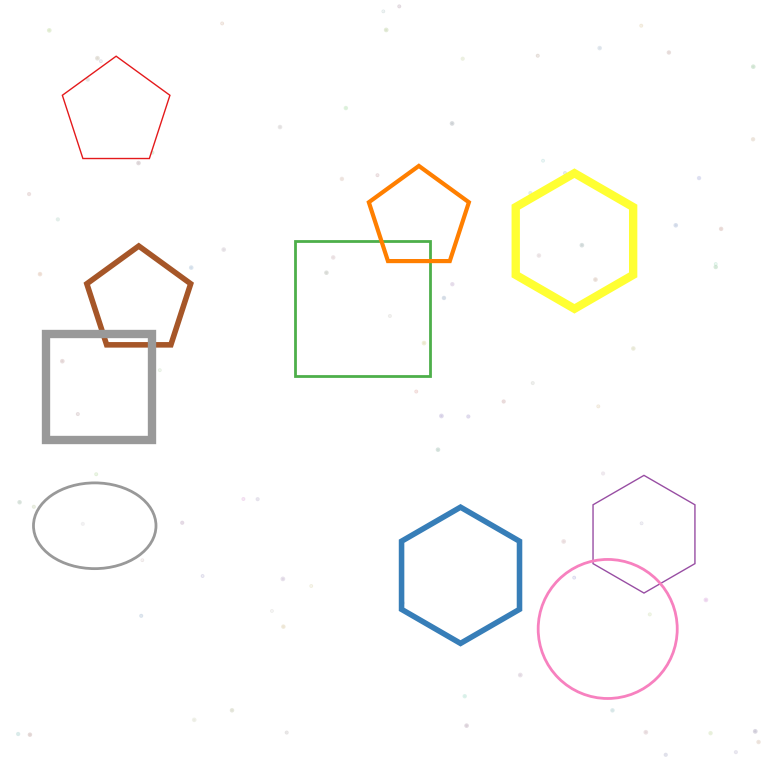[{"shape": "pentagon", "thickness": 0.5, "radius": 0.37, "center": [0.151, 0.854]}, {"shape": "hexagon", "thickness": 2, "radius": 0.44, "center": [0.598, 0.253]}, {"shape": "square", "thickness": 1, "radius": 0.44, "center": [0.471, 0.599]}, {"shape": "hexagon", "thickness": 0.5, "radius": 0.38, "center": [0.836, 0.306]}, {"shape": "pentagon", "thickness": 1.5, "radius": 0.34, "center": [0.544, 0.716]}, {"shape": "hexagon", "thickness": 3, "radius": 0.44, "center": [0.746, 0.687]}, {"shape": "pentagon", "thickness": 2, "radius": 0.35, "center": [0.18, 0.61]}, {"shape": "circle", "thickness": 1, "radius": 0.45, "center": [0.789, 0.183]}, {"shape": "square", "thickness": 3, "radius": 0.34, "center": [0.128, 0.497]}, {"shape": "oval", "thickness": 1, "radius": 0.4, "center": [0.123, 0.317]}]